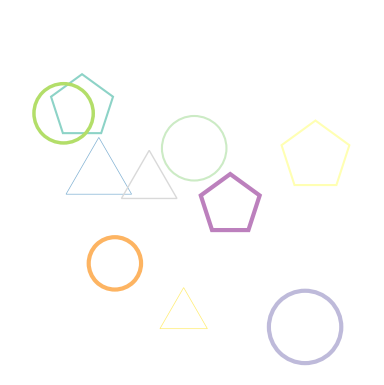[{"shape": "pentagon", "thickness": 1.5, "radius": 0.42, "center": [0.213, 0.723]}, {"shape": "pentagon", "thickness": 1.5, "radius": 0.46, "center": [0.819, 0.594]}, {"shape": "circle", "thickness": 3, "radius": 0.47, "center": [0.792, 0.151]}, {"shape": "triangle", "thickness": 0.5, "radius": 0.49, "center": [0.257, 0.545]}, {"shape": "circle", "thickness": 3, "radius": 0.34, "center": [0.298, 0.316]}, {"shape": "circle", "thickness": 2.5, "radius": 0.38, "center": [0.165, 0.706]}, {"shape": "triangle", "thickness": 1, "radius": 0.42, "center": [0.388, 0.526]}, {"shape": "pentagon", "thickness": 3, "radius": 0.4, "center": [0.598, 0.467]}, {"shape": "circle", "thickness": 1.5, "radius": 0.42, "center": [0.504, 0.615]}, {"shape": "triangle", "thickness": 0.5, "radius": 0.36, "center": [0.477, 0.182]}]